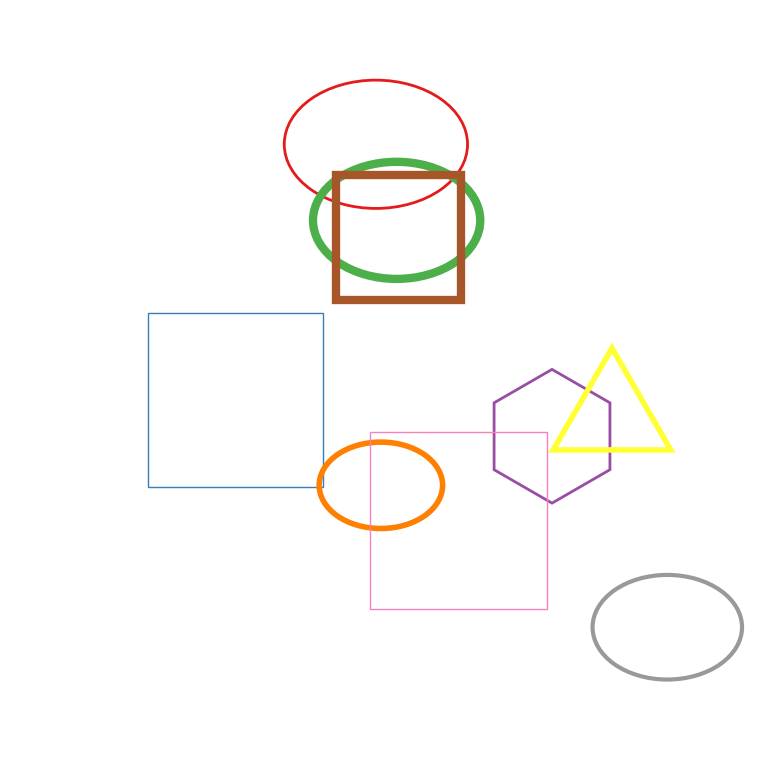[{"shape": "oval", "thickness": 1, "radius": 0.6, "center": [0.488, 0.813]}, {"shape": "square", "thickness": 0.5, "radius": 0.57, "center": [0.306, 0.481]}, {"shape": "oval", "thickness": 3, "radius": 0.54, "center": [0.515, 0.714]}, {"shape": "hexagon", "thickness": 1, "radius": 0.43, "center": [0.717, 0.433]}, {"shape": "oval", "thickness": 2, "radius": 0.4, "center": [0.495, 0.37]}, {"shape": "triangle", "thickness": 2, "radius": 0.44, "center": [0.795, 0.46]}, {"shape": "square", "thickness": 3, "radius": 0.41, "center": [0.518, 0.692]}, {"shape": "square", "thickness": 0.5, "radius": 0.58, "center": [0.595, 0.324]}, {"shape": "oval", "thickness": 1.5, "radius": 0.49, "center": [0.867, 0.185]}]